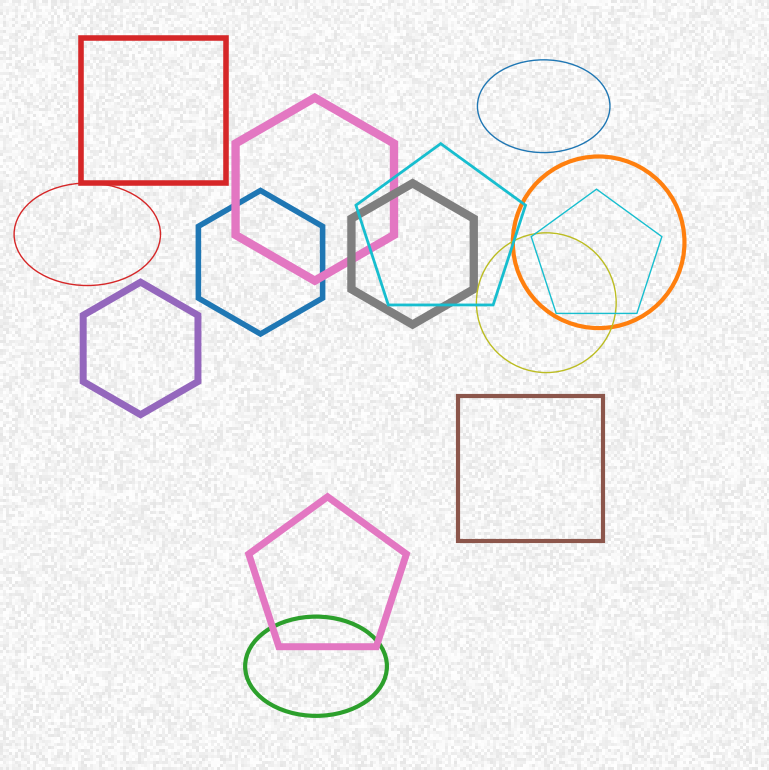[{"shape": "hexagon", "thickness": 2, "radius": 0.47, "center": [0.338, 0.659]}, {"shape": "oval", "thickness": 0.5, "radius": 0.43, "center": [0.706, 0.862]}, {"shape": "circle", "thickness": 1.5, "radius": 0.56, "center": [0.777, 0.685]}, {"shape": "oval", "thickness": 1.5, "radius": 0.46, "center": [0.41, 0.135]}, {"shape": "oval", "thickness": 0.5, "radius": 0.48, "center": [0.113, 0.696]}, {"shape": "square", "thickness": 2, "radius": 0.47, "center": [0.2, 0.857]}, {"shape": "hexagon", "thickness": 2.5, "radius": 0.43, "center": [0.183, 0.548]}, {"shape": "square", "thickness": 1.5, "radius": 0.47, "center": [0.689, 0.391]}, {"shape": "pentagon", "thickness": 2.5, "radius": 0.54, "center": [0.425, 0.247]}, {"shape": "hexagon", "thickness": 3, "radius": 0.59, "center": [0.409, 0.754]}, {"shape": "hexagon", "thickness": 3, "radius": 0.46, "center": [0.536, 0.67]}, {"shape": "circle", "thickness": 0.5, "radius": 0.45, "center": [0.709, 0.607]}, {"shape": "pentagon", "thickness": 1, "radius": 0.58, "center": [0.572, 0.698]}, {"shape": "pentagon", "thickness": 0.5, "radius": 0.45, "center": [0.775, 0.665]}]